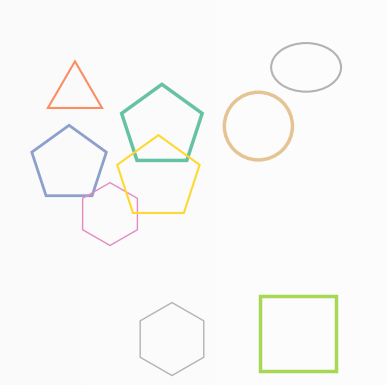[{"shape": "pentagon", "thickness": 2.5, "radius": 0.55, "center": [0.418, 0.672]}, {"shape": "triangle", "thickness": 1.5, "radius": 0.4, "center": [0.193, 0.76]}, {"shape": "pentagon", "thickness": 2, "radius": 0.51, "center": [0.178, 0.573]}, {"shape": "hexagon", "thickness": 1, "radius": 0.41, "center": [0.284, 0.444]}, {"shape": "square", "thickness": 2.5, "radius": 0.49, "center": [0.769, 0.135]}, {"shape": "pentagon", "thickness": 1.5, "radius": 0.56, "center": [0.409, 0.537]}, {"shape": "circle", "thickness": 2.5, "radius": 0.44, "center": [0.667, 0.672]}, {"shape": "hexagon", "thickness": 1, "radius": 0.47, "center": [0.444, 0.119]}, {"shape": "oval", "thickness": 1.5, "radius": 0.45, "center": [0.79, 0.825]}]